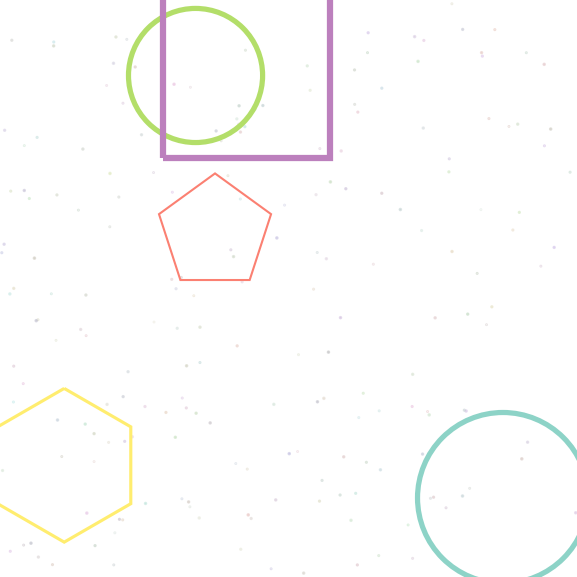[{"shape": "circle", "thickness": 2.5, "radius": 0.74, "center": [0.871, 0.137]}, {"shape": "pentagon", "thickness": 1, "radius": 0.51, "center": [0.372, 0.597]}, {"shape": "circle", "thickness": 2.5, "radius": 0.58, "center": [0.339, 0.868]}, {"shape": "square", "thickness": 3, "radius": 0.72, "center": [0.427, 0.87]}, {"shape": "hexagon", "thickness": 1.5, "radius": 0.67, "center": [0.111, 0.193]}]